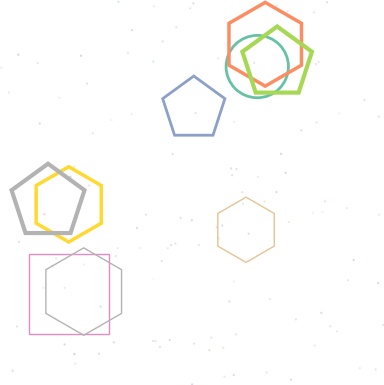[{"shape": "circle", "thickness": 2, "radius": 0.4, "center": [0.668, 0.827]}, {"shape": "hexagon", "thickness": 2.5, "radius": 0.54, "center": [0.689, 0.885]}, {"shape": "pentagon", "thickness": 2, "radius": 0.42, "center": [0.503, 0.718]}, {"shape": "square", "thickness": 1, "radius": 0.52, "center": [0.18, 0.237]}, {"shape": "pentagon", "thickness": 3, "radius": 0.47, "center": [0.72, 0.836]}, {"shape": "hexagon", "thickness": 2.5, "radius": 0.49, "center": [0.179, 0.469]}, {"shape": "hexagon", "thickness": 1, "radius": 0.42, "center": [0.639, 0.403]}, {"shape": "pentagon", "thickness": 3, "radius": 0.5, "center": [0.125, 0.475]}, {"shape": "hexagon", "thickness": 1, "radius": 0.57, "center": [0.217, 0.243]}]